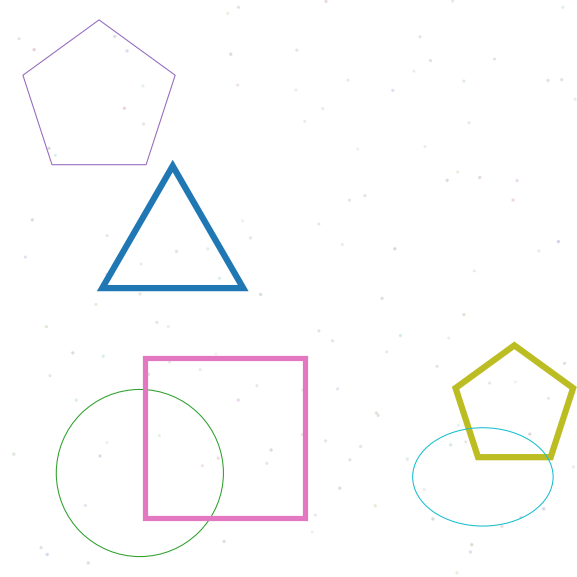[{"shape": "triangle", "thickness": 3, "radius": 0.7, "center": [0.299, 0.571]}, {"shape": "circle", "thickness": 0.5, "radius": 0.72, "center": [0.242, 0.18]}, {"shape": "pentagon", "thickness": 0.5, "radius": 0.69, "center": [0.172, 0.826]}, {"shape": "square", "thickness": 2.5, "radius": 0.69, "center": [0.389, 0.24]}, {"shape": "pentagon", "thickness": 3, "radius": 0.54, "center": [0.891, 0.294]}, {"shape": "oval", "thickness": 0.5, "radius": 0.61, "center": [0.836, 0.173]}]